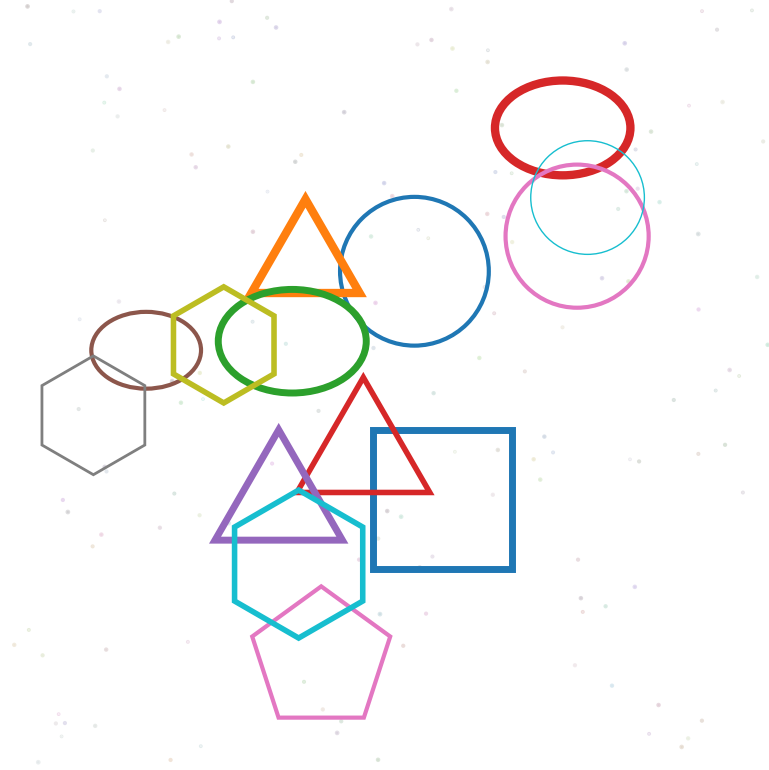[{"shape": "circle", "thickness": 1.5, "radius": 0.48, "center": [0.538, 0.648]}, {"shape": "square", "thickness": 2.5, "radius": 0.45, "center": [0.575, 0.351]}, {"shape": "triangle", "thickness": 3, "radius": 0.41, "center": [0.397, 0.66]}, {"shape": "oval", "thickness": 2.5, "radius": 0.48, "center": [0.38, 0.557]}, {"shape": "triangle", "thickness": 2, "radius": 0.5, "center": [0.472, 0.41]}, {"shape": "oval", "thickness": 3, "radius": 0.44, "center": [0.731, 0.834]}, {"shape": "triangle", "thickness": 2.5, "radius": 0.48, "center": [0.362, 0.346]}, {"shape": "oval", "thickness": 1.5, "radius": 0.36, "center": [0.19, 0.545]}, {"shape": "pentagon", "thickness": 1.5, "radius": 0.47, "center": [0.417, 0.144]}, {"shape": "circle", "thickness": 1.5, "radius": 0.46, "center": [0.749, 0.693]}, {"shape": "hexagon", "thickness": 1, "radius": 0.39, "center": [0.121, 0.461]}, {"shape": "hexagon", "thickness": 2, "radius": 0.38, "center": [0.291, 0.552]}, {"shape": "hexagon", "thickness": 2, "radius": 0.48, "center": [0.388, 0.267]}, {"shape": "circle", "thickness": 0.5, "radius": 0.37, "center": [0.763, 0.743]}]